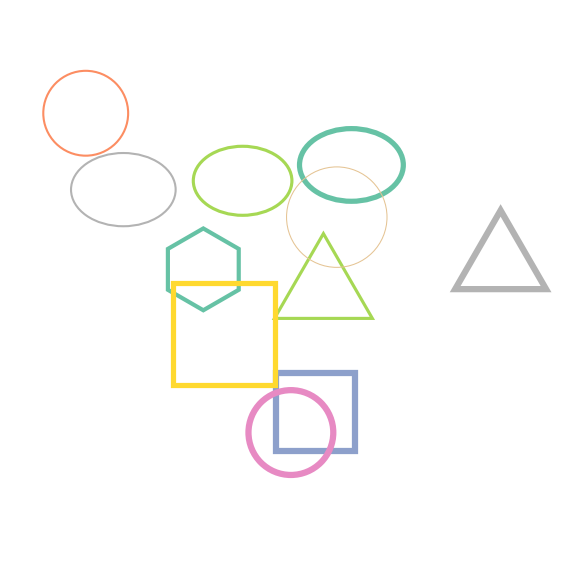[{"shape": "oval", "thickness": 2.5, "radius": 0.45, "center": [0.609, 0.714]}, {"shape": "hexagon", "thickness": 2, "radius": 0.35, "center": [0.352, 0.533]}, {"shape": "circle", "thickness": 1, "radius": 0.37, "center": [0.148, 0.803]}, {"shape": "square", "thickness": 3, "radius": 0.34, "center": [0.546, 0.286]}, {"shape": "circle", "thickness": 3, "radius": 0.37, "center": [0.504, 0.25]}, {"shape": "oval", "thickness": 1.5, "radius": 0.43, "center": [0.42, 0.686]}, {"shape": "triangle", "thickness": 1.5, "radius": 0.49, "center": [0.56, 0.497]}, {"shape": "square", "thickness": 2.5, "radius": 0.44, "center": [0.388, 0.421]}, {"shape": "circle", "thickness": 0.5, "radius": 0.43, "center": [0.583, 0.623]}, {"shape": "oval", "thickness": 1, "radius": 0.45, "center": [0.214, 0.671]}, {"shape": "triangle", "thickness": 3, "radius": 0.45, "center": [0.867, 0.544]}]